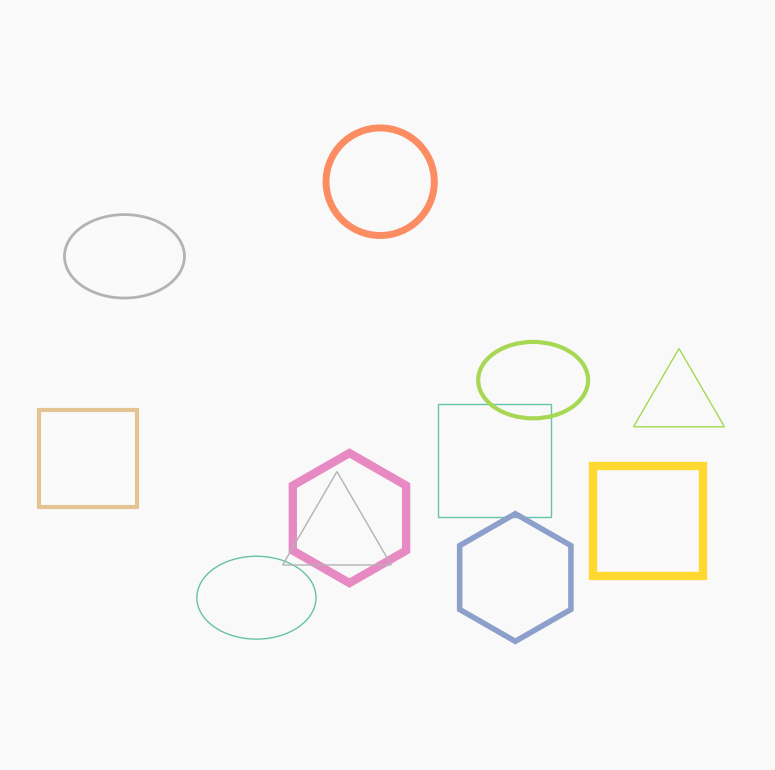[{"shape": "oval", "thickness": 0.5, "radius": 0.38, "center": [0.331, 0.224]}, {"shape": "square", "thickness": 0.5, "radius": 0.37, "center": [0.638, 0.402]}, {"shape": "circle", "thickness": 2.5, "radius": 0.35, "center": [0.491, 0.764]}, {"shape": "hexagon", "thickness": 2, "radius": 0.41, "center": [0.665, 0.25]}, {"shape": "hexagon", "thickness": 3, "radius": 0.42, "center": [0.451, 0.327]}, {"shape": "oval", "thickness": 1.5, "radius": 0.35, "center": [0.688, 0.506]}, {"shape": "triangle", "thickness": 0.5, "radius": 0.34, "center": [0.876, 0.48]}, {"shape": "square", "thickness": 3, "radius": 0.36, "center": [0.836, 0.323]}, {"shape": "square", "thickness": 1.5, "radius": 0.31, "center": [0.114, 0.405]}, {"shape": "triangle", "thickness": 0.5, "radius": 0.4, "center": [0.435, 0.307]}, {"shape": "oval", "thickness": 1, "radius": 0.39, "center": [0.161, 0.667]}]